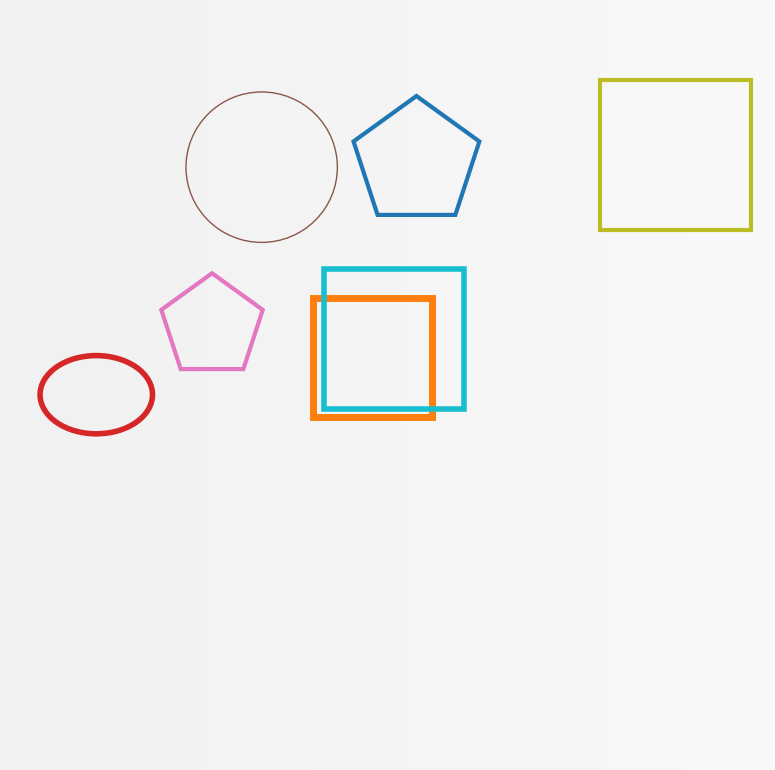[{"shape": "pentagon", "thickness": 1.5, "radius": 0.43, "center": [0.537, 0.79]}, {"shape": "square", "thickness": 2.5, "radius": 0.39, "center": [0.481, 0.535]}, {"shape": "oval", "thickness": 2, "radius": 0.36, "center": [0.124, 0.487]}, {"shape": "circle", "thickness": 0.5, "radius": 0.49, "center": [0.338, 0.783]}, {"shape": "pentagon", "thickness": 1.5, "radius": 0.34, "center": [0.274, 0.576]}, {"shape": "square", "thickness": 1.5, "radius": 0.48, "center": [0.871, 0.799]}, {"shape": "square", "thickness": 2, "radius": 0.45, "center": [0.508, 0.56]}]